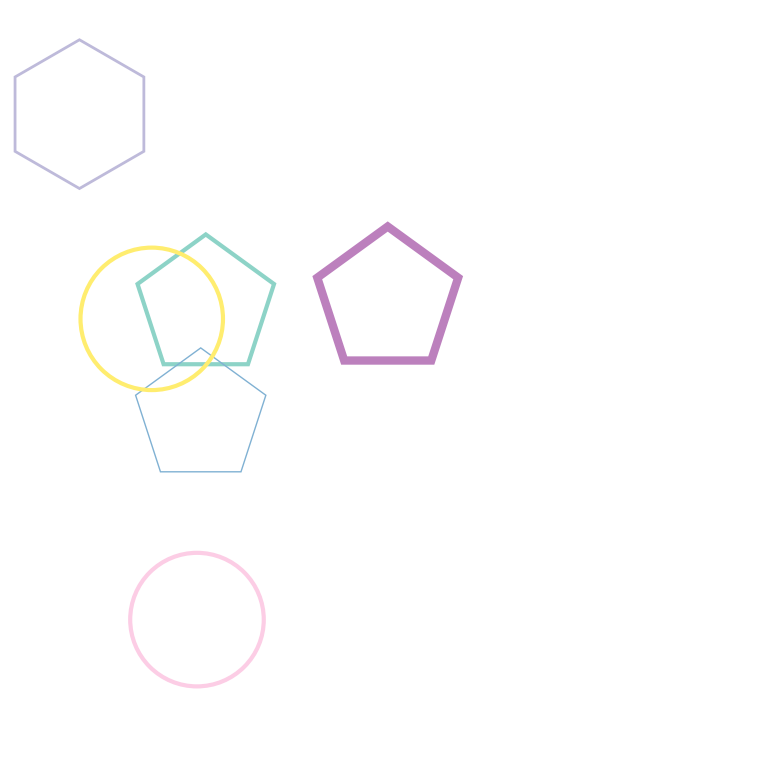[{"shape": "pentagon", "thickness": 1.5, "radius": 0.47, "center": [0.267, 0.602]}, {"shape": "hexagon", "thickness": 1, "radius": 0.48, "center": [0.103, 0.852]}, {"shape": "pentagon", "thickness": 0.5, "radius": 0.44, "center": [0.261, 0.459]}, {"shape": "circle", "thickness": 1.5, "radius": 0.43, "center": [0.256, 0.195]}, {"shape": "pentagon", "thickness": 3, "radius": 0.48, "center": [0.504, 0.61]}, {"shape": "circle", "thickness": 1.5, "radius": 0.46, "center": [0.197, 0.586]}]